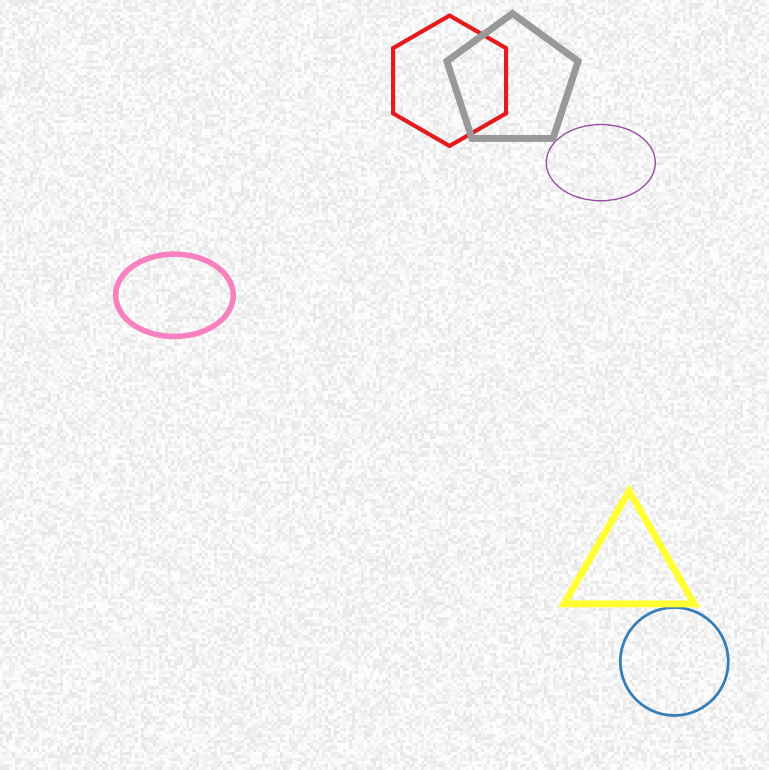[{"shape": "hexagon", "thickness": 1.5, "radius": 0.42, "center": [0.584, 0.895]}, {"shape": "circle", "thickness": 1, "radius": 0.35, "center": [0.876, 0.141]}, {"shape": "oval", "thickness": 0.5, "radius": 0.35, "center": [0.78, 0.789]}, {"shape": "triangle", "thickness": 2.5, "radius": 0.49, "center": [0.817, 0.265]}, {"shape": "oval", "thickness": 2, "radius": 0.38, "center": [0.227, 0.616]}, {"shape": "pentagon", "thickness": 2.5, "radius": 0.45, "center": [0.666, 0.893]}]